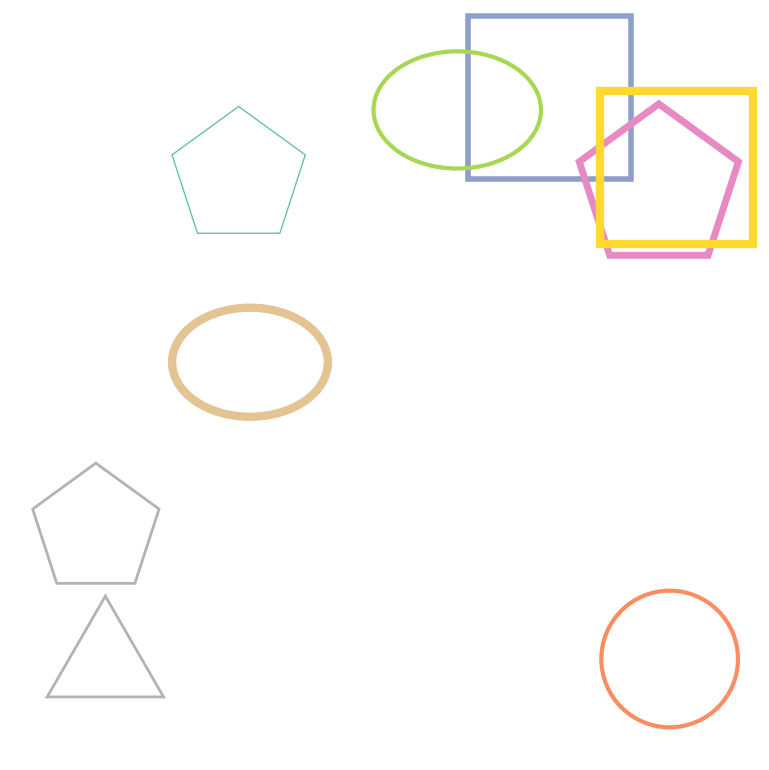[{"shape": "pentagon", "thickness": 0.5, "radius": 0.45, "center": [0.31, 0.771]}, {"shape": "circle", "thickness": 1.5, "radius": 0.44, "center": [0.87, 0.144]}, {"shape": "square", "thickness": 2, "radius": 0.53, "center": [0.713, 0.874]}, {"shape": "pentagon", "thickness": 2.5, "radius": 0.54, "center": [0.856, 0.756]}, {"shape": "oval", "thickness": 1.5, "radius": 0.54, "center": [0.594, 0.857]}, {"shape": "square", "thickness": 3, "radius": 0.5, "center": [0.878, 0.782]}, {"shape": "oval", "thickness": 3, "radius": 0.51, "center": [0.325, 0.53]}, {"shape": "triangle", "thickness": 1, "radius": 0.44, "center": [0.137, 0.139]}, {"shape": "pentagon", "thickness": 1, "radius": 0.43, "center": [0.124, 0.312]}]